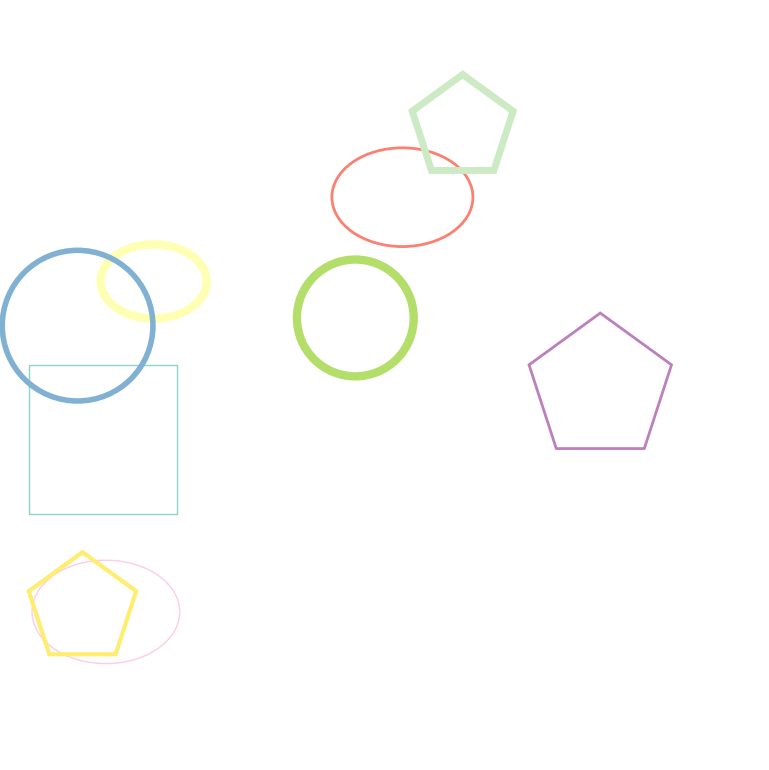[{"shape": "square", "thickness": 0.5, "radius": 0.48, "center": [0.133, 0.429]}, {"shape": "oval", "thickness": 3, "radius": 0.34, "center": [0.199, 0.635]}, {"shape": "oval", "thickness": 1, "radius": 0.46, "center": [0.523, 0.744]}, {"shape": "circle", "thickness": 2, "radius": 0.49, "center": [0.101, 0.577]}, {"shape": "circle", "thickness": 3, "radius": 0.38, "center": [0.461, 0.587]}, {"shape": "oval", "thickness": 0.5, "radius": 0.48, "center": [0.137, 0.205]}, {"shape": "pentagon", "thickness": 1, "radius": 0.49, "center": [0.78, 0.496]}, {"shape": "pentagon", "thickness": 2.5, "radius": 0.34, "center": [0.601, 0.834]}, {"shape": "pentagon", "thickness": 1.5, "radius": 0.37, "center": [0.107, 0.21]}]